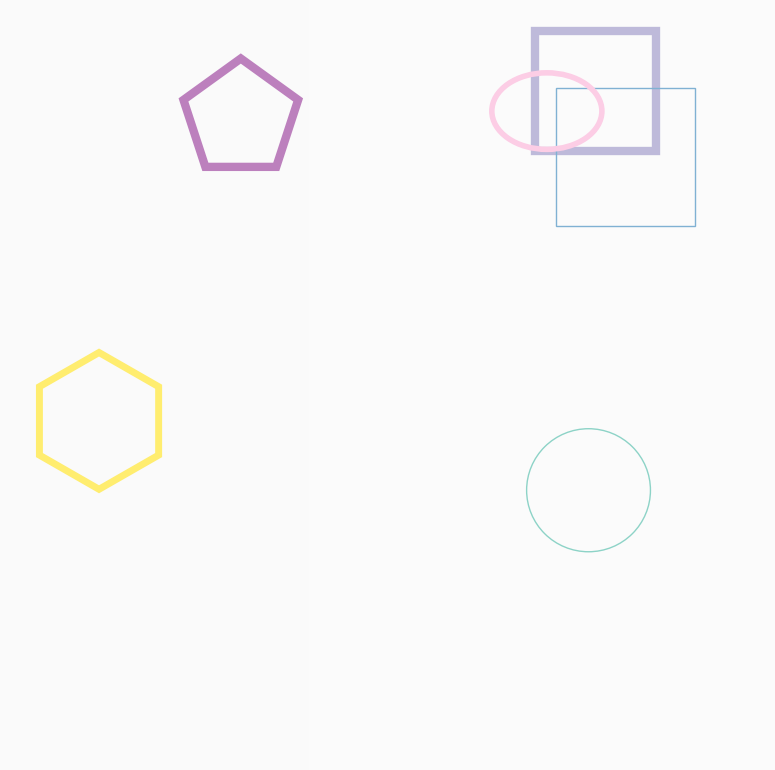[{"shape": "circle", "thickness": 0.5, "radius": 0.4, "center": [0.759, 0.363]}, {"shape": "square", "thickness": 3, "radius": 0.39, "center": [0.768, 0.882]}, {"shape": "square", "thickness": 0.5, "radius": 0.45, "center": [0.807, 0.796]}, {"shape": "oval", "thickness": 2, "radius": 0.36, "center": [0.706, 0.856]}, {"shape": "pentagon", "thickness": 3, "radius": 0.39, "center": [0.311, 0.846]}, {"shape": "hexagon", "thickness": 2.5, "radius": 0.44, "center": [0.128, 0.453]}]